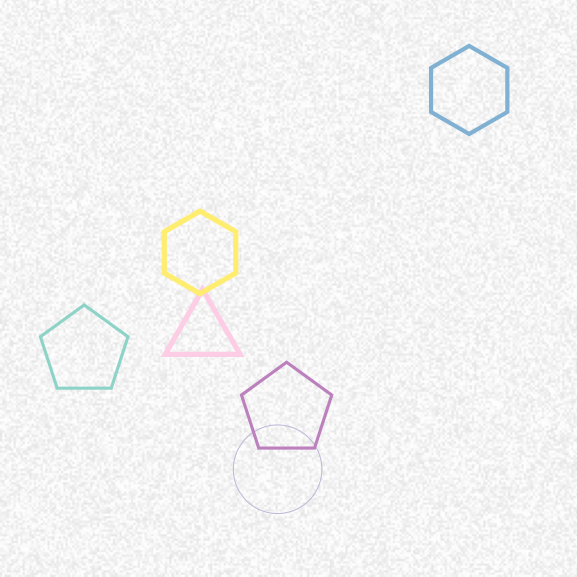[{"shape": "pentagon", "thickness": 1.5, "radius": 0.4, "center": [0.146, 0.391]}, {"shape": "circle", "thickness": 0.5, "radius": 0.38, "center": [0.481, 0.187]}, {"shape": "hexagon", "thickness": 2, "radius": 0.38, "center": [0.812, 0.843]}, {"shape": "triangle", "thickness": 2.5, "radius": 0.37, "center": [0.351, 0.423]}, {"shape": "pentagon", "thickness": 1.5, "radius": 0.41, "center": [0.496, 0.29]}, {"shape": "hexagon", "thickness": 2.5, "radius": 0.36, "center": [0.346, 0.562]}]